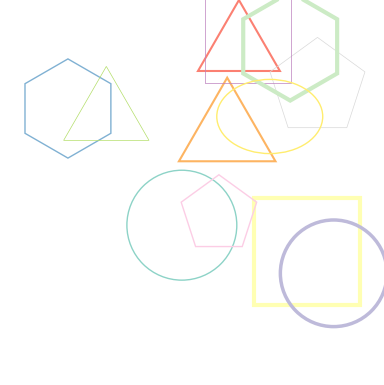[{"shape": "circle", "thickness": 1, "radius": 0.71, "center": [0.472, 0.415]}, {"shape": "square", "thickness": 3, "radius": 0.69, "center": [0.798, 0.347]}, {"shape": "circle", "thickness": 2.5, "radius": 0.69, "center": [0.867, 0.29]}, {"shape": "triangle", "thickness": 1.5, "radius": 0.61, "center": [0.621, 0.877]}, {"shape": "hexagon", "thickness": 1, "radius": 0.64, "center": [0.176, 0.718]}, {"shape": "triangle", "thickness": 1.5, "radius": 0.72, "center": [0.59, 0.653]}, {"shape": "triangle", "thickness": 0.5, "radius": 0.64, "center": [0.276, 0.699]}, {"shape": "pentagon", "thickness": 1, "radius": 0.52, "center": [0.569, 0.443]}, {"shape": "pentagon", "thickness": 0.5, "radius": 0.65, "center": [0.825, 0.773]}, {"shape": "square", "thickness": 0.5, "radius": 0.56, "center": [0.643, 0.895]}, {"shape": "hexagon", "thickness": 3, "radius": 0.7, "center": [0.754, 0.88]}, {"shape": "oval", "thickness": 1, "radius": 0.69, "center": [0.701, 0.697]}]